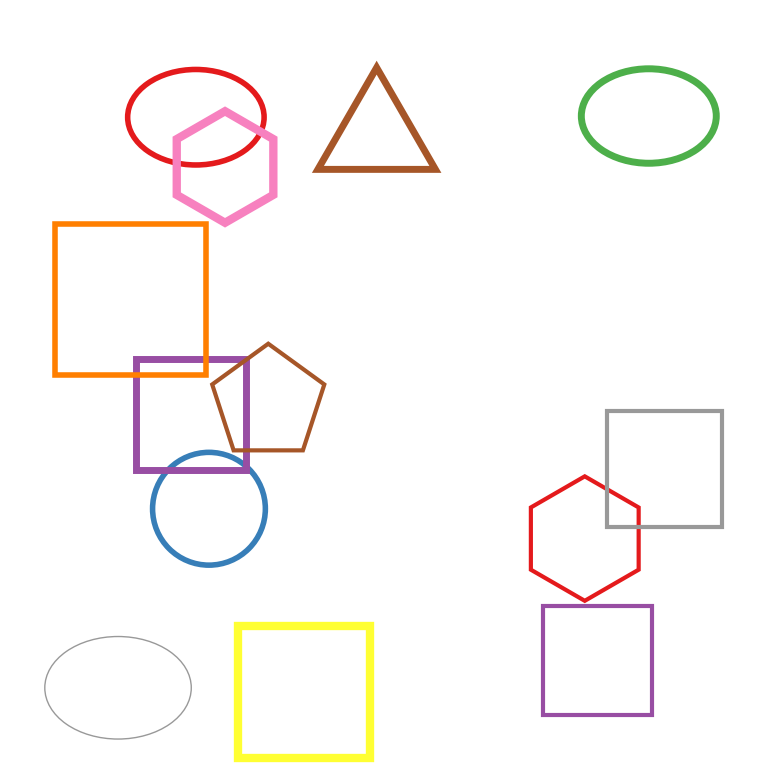[{"shape": "oval", "thickness": 2, "radius": 0.44, "center": [0.254, 0.848]}, {"shape": "hexagon", "thickness": 1.5, "radius": 0.4, "center": [0.759, 0.301]}, {"shape": "circle", "thickness": 2, "radius": 0.37, "center": [0.271, 0.339]}, {"shape": "oval", "thickness": 2.5, "radius": 0.44, "center": [0.843, 0.849]}, {"shape": "square", "thickness": 2.5, "radius": 0.36, "center": [0.248, 0.461]}, {"shape": "square", "thickness": 1.5, "radius": 0.35, "center": [0.776, 0.142]}, {"shape": "square", "thickness": 2, "radius": 0.49, "center": [0.17, 0.612]}, {"shape": "square", "thickness": 3, "radius": 0.43, "center": [0.395, 0.101]}, {"shape": "triangle", "thickness": 2.5, "radius": 0.44, "center": [0.489, 0.824]}, {"shape": "pentagon", "thickness": 1.5, "radius": 0.38, "center": [0.348, 0.477]}, {"shape": "hexagon", "thickness": 3, "radius": 0.36, "center": [0.292, 0.783]}, {"shape": "square", "thickness": 1.5, "radius": 0.38, "center": [0.863, 0.391]}, {"shape": "oval", "thickness": 0.5, "radius": 0.48, "center": [0.153, 0.107]}]